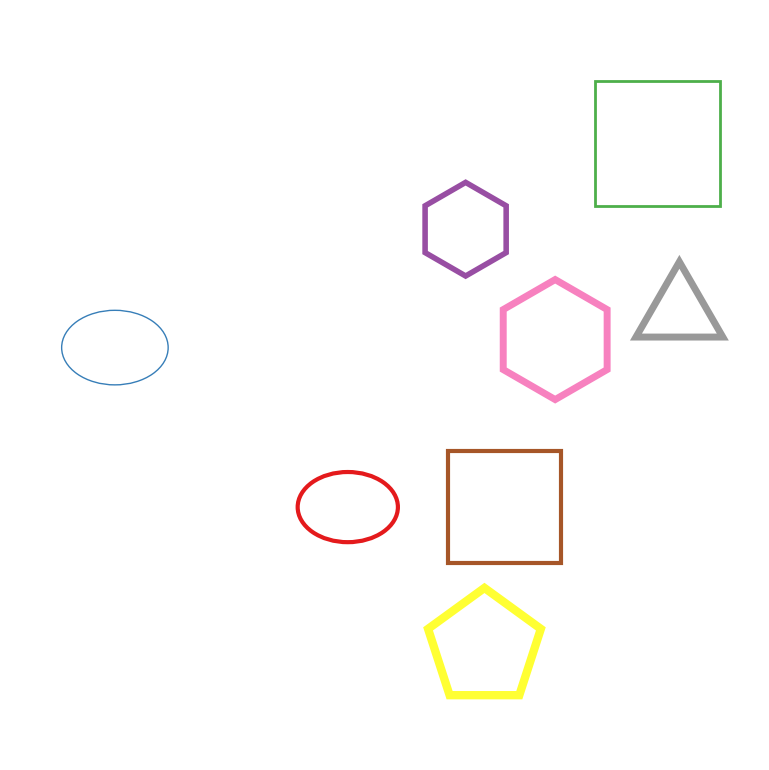[{"shape": "oval", "thickness": 1.5, "radius": 0.33, "center": [0.452, 0.341]}, {"shape": "oval", "thickness": 0.5, "radius": 0.35, "center": [0.149, 0.549]}, {"shape": "square", "thickness": 1, "radius": 0.4, "center": [0.854, 0.814]}, {"shape": "hexagon", "thickness": 2, "radius": 0.3, "center": [0.605, 0.702]}, {"shape": "pentagon", "thickness": 3, "radius": 0.39, "center": [0.629, 0.159]}, {"shape": "square", "thickness": 1.5, "radius": 0.37, "center": [0.655, 0.342]}, {"shape": "hexagon", "thickness": 2.5, "radius": 0.39, "center": [0.721, 0.559]}, {"shape": "triangle", "thickness": 2.5, "radius": 0.33, "center": [0.882, 0.595]}]